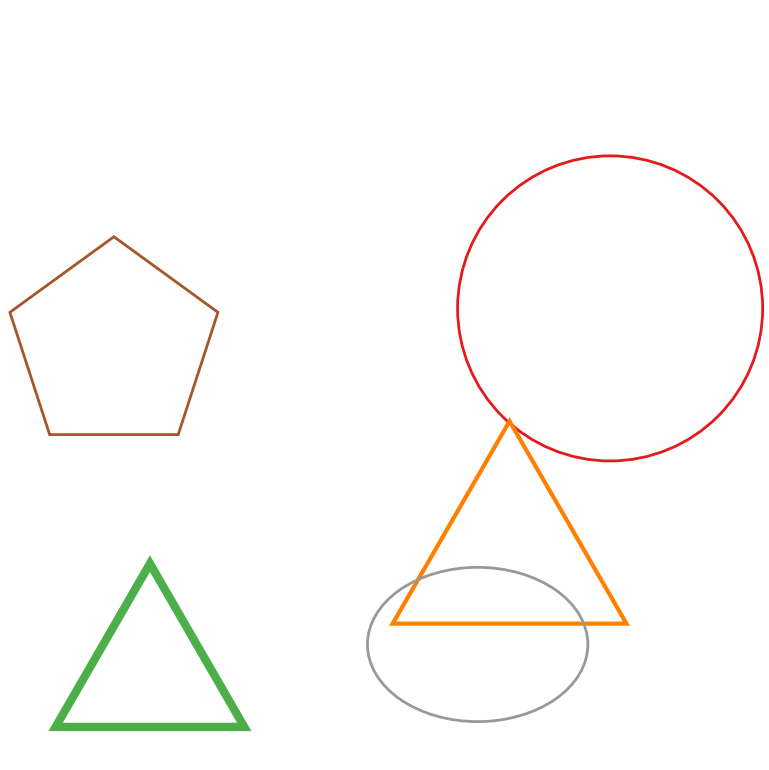[{"shape": "circle", "thickness": 1, "radius": 0.99, "center": [0.792, 0.599]}, {"shape": "triangle", "thickness": 3, "radius": 0.71, "center": [0.195, 0.127]}, {"shape": "triangle", "thickness": 1.5, "radius": 0.88, "center": [0.662, 0.278]}, {"shape": "pentagon", "thickness": 1, "radius": 0.71, "center": [0.148, 0.551]}, {"shape": "oval", "thickness": 1, "radius": 0.72, "center": [0.62, 0.163]}]